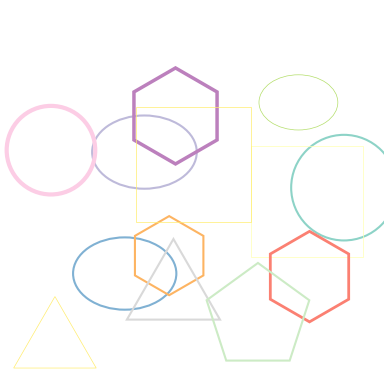[{"shape": "circle", "thickness": 1.5, "radius": 0.69, "center": [0.893, 0.513]}, {"shape": "square", "thickness": 0.5, "radius": 0.72, "center": [0.797, 0.476]}, {"shape": "oval", "thickness": 1.5, "radius": 0.68, "center": [0.375, 0.605]}, {"shape": "hexagon", "thickness": 2, "radius": 0.59, "center": [0.804, 0.282]}, {"shape": "oval", "thickness": 1.5, "radius": 0.67, "center": [0.324, 0.29]}, {"shape": "hexagon", "thickness": 1.5, "radius": 0.51, "center": [0.439, 0.336]}, {"shape": "oval", "thickness": 0.5, "radius": 0.51, "center": [0.775, 0.734]}, {"shape": "circle", "thickness": 3, "radius": 0.58, "center": [0.132, 0.61]}, {"shape": "triangle", "thickness": 1.5, "radius": 0.7, "center": [0.45, 0.24]}, {"shape": "hexagon", "thickness": 2.5, "radius": 0.62, "center": [0.456, 0.699]}, {"shape": "pentagon", "thickness": 1.5, "radius": 0.7, "center": [0.67, 0.177]}, {"shape": "triangle", "thickness": 0.5, "radius": 0.62, "center": [0.143, 0.106]}, {"shape": "square", "thickness": 0.5, "radius": 0.75, "center": [0.503, 0.574]}]